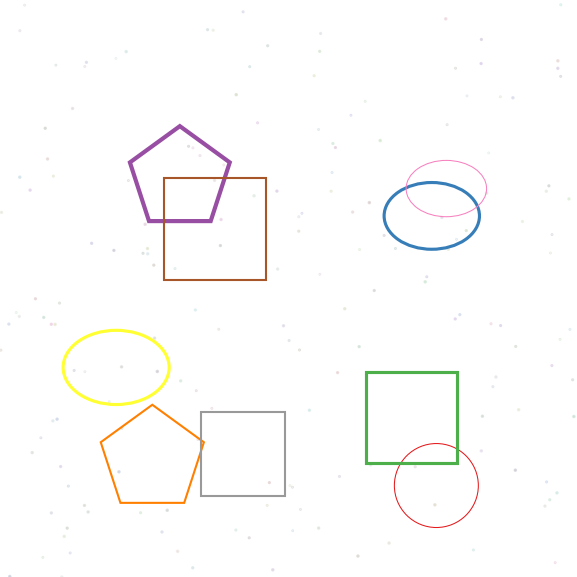[{"shape": "circle", "thickness": 0.5, "radius": 0.36, "center": [0.756, 0.158]}, {"shape": "oval", "thickness": 1.5, "radius": 0.41, "center": [0.748, 0.625]}, {"shape": "square", "thickness": 1.5, "radius": 0.39, "center": [0.713, 0.276]}, {"shape": "pentagon", "thickness": 2, "radius": 0.45, "center": [0.311, 0.69]}, {"shape": "pentagon", "thickness": 1, "radius": 0.47, "center": [0.264, 0.204]}, {"shape": "oval", "thickness": 1.5, "radius": 0.46, "center": [0.201, 0.363]}, {"shape": "square", "thickness": 1, "radius": 0.44, "center": [0.372, 0.603]}, {"shape": "oval", "thickness": 0.5, "radius": 0.35, "center": [0.773, 0.673]}, {"shape": "square", "thickness": 1, "radius": 0.36, "center": [0.421, 0.213]}]